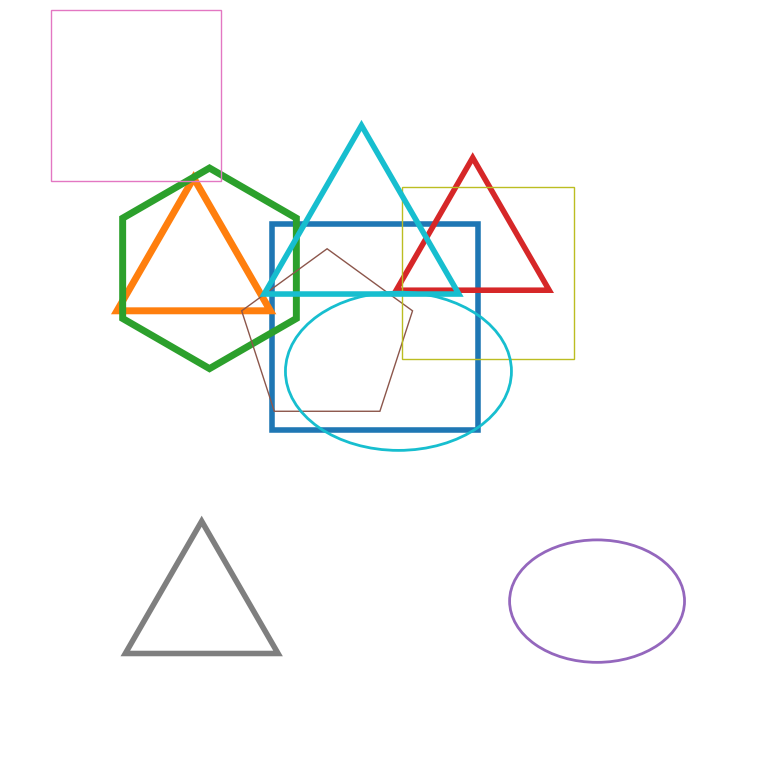[{"shape": "square", "thickness": 2, "radius": 0.67, "center": [0.487, 0.575]}, {"shape": "triangle", "thickness": 2.5, "radius": 0.57, "center": [0.252, 0.654]}, {"shape": "hexagon", "thickness": 2.5, "radius": 0.65, "center": [0.272, 0.652]}, {"shape": "triangle", "thickness": 2, "radius": 0.57, "center": [0.614, 0.68]}, {"shape": "oval", "thickness": 1, "radius": 0.57, "center": [0.775, 0.219]}, {"shape": "pentagon", "thickness": 0.5, "radius": 0.58, "center": [0.425, 0.56]}, {"shape": "square", "thickness": 0.5, "radius": 0.55, "center": [0.177, 0.876]}, {"shape": "triangle", "thickness": 2, "radius": 0.57, "center": [0.262, 0.209]}, {"shape": "square", "thickness": 0.5, "radius": 0.56, "center": [0.634, 0.645]}, {"shape": "oval", "thickness": 1, "radius": 0.73, "center": [0.517, 0.518]}, {"shape": "triangle", "thickness": 2, "radius": 0.73, "center": [0.469, 0.691]}]